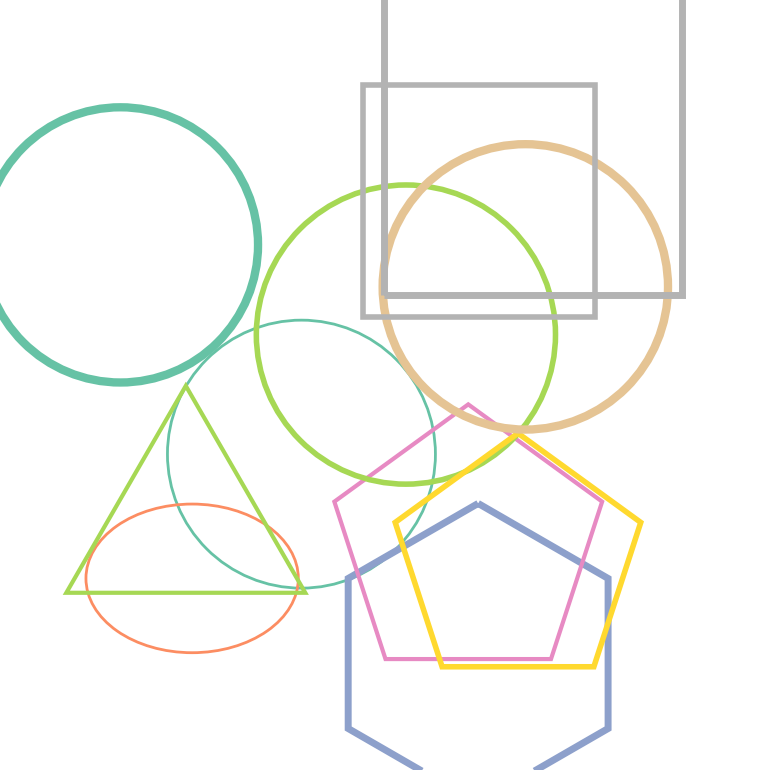[{"shape": "circle", "thickness": 1, "radius": 0.87, "center": [0.391, 0.41]}, {"shape": "circle", "thickness": 3, "radius": 0.89, "center": [0.156, 0.682]}, {"shape": "oval", "thickness": 1, "radius": 0.69, "center": [0.25, 0.249]}, {"shape": "hexagon", "thickness": 2.5, "radius": 0.97, "center": [0.621, 0.151]}, {"shape": "pentagon", "thickness": 1.5, "radius": 0.91, "center": [0.608, 0.292]}, {"shape": "triangle", "thickness": 1.5, "radius": 0.9, "center": [0.241, 0.32]}, {"shape": "circle", "thickness": 2, "radius": 0.97, "center": [0.527, 0.566]}, {"shape": "pentagon", "thickness": 2, "radius": 0.84, "center": [0.673, 0.27]}, {"shape": "circle", "thickness": 3, "radius": 0.93, "center": [0.682, 0.627]}, {"shape": "square", "thickness": 2.5, "radius": 0.97, "center": [0.692, 0.81]}, {"shape": "square", "thickness": 2, "radius": 0.75, "center": [0.622, 0.739]}]